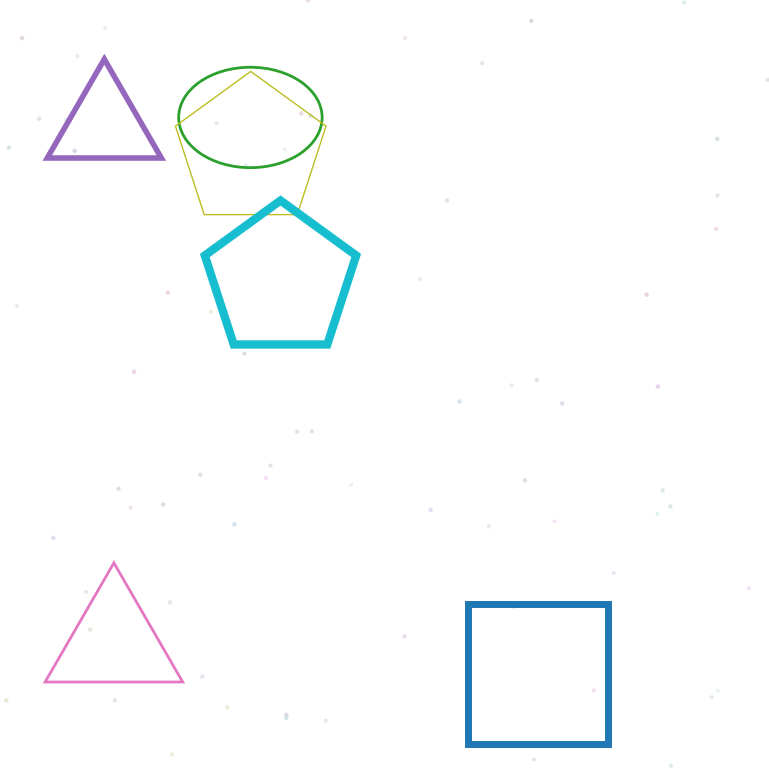[{"shape": "square", "thickness": 2.5, "radius": 0.45, "center": [0.699, 0.125]}, {"shape": "oval", "thickness": 1, "radius": 0.47, "center": [0.325, 0.847]}, {"shape": "triangle", "thickness": 2, "radius": 0.43, "center": [0.135, 0.838]}, {"shape": "triangle", "thickness": 1, "radius": 0.52, "center": [0.148, 0.166]}, {"shape": "pentagon", "thickness": 0.5, "radius": 0.51, "center": [0.326, 0.804]}, {"shape": "pentagon", "thickness": 3, "radius": 0.52, "center": [0.364, 0.636]}]